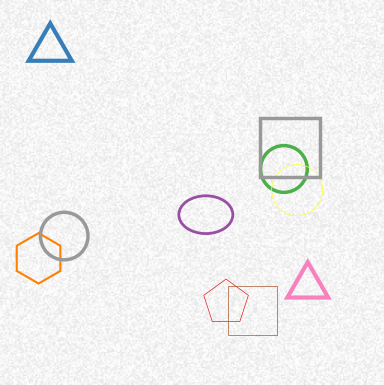[{"shape": "pentagon", "thickness": 0.5, "radius": 0.3, "center": [0.587, 0.214]}, {"shape": "triangle", "thickness": 3, "radius": 0.32, "center": [0.131, 0.875]}, {"shape": "circle", "thickness": 2.5, "radius": 0.3, "center": [0.737, 0.561]}, {"shape": "oval", "thickness": 2, "radius": 0.35, "center": [0.535, 0.442]}, {"shape": "hexagon", "thickness": 1.5, "radius": 0.33, "center": [0.1, 0.329]}, {"shape": "circle", "thickness": 0.5, "radius": 0.33, "center": [0.772, 0.506]}, {"shape": "square", "thickness": 0.5, "radius": 0.32, "center": [0.657, 0.194]}, {"shape": "triangle", "thickness": 3, "radius": 0.31, "center": [0.799, 0.258]}, {"shape": "circle", "thickness": 2.5, "radius": 0.31, "center": [0.167, 0.387]}, {"shape": "square", "thickness": 2.5, "radius": 0.38, "center": [0.753, 0.616]}]